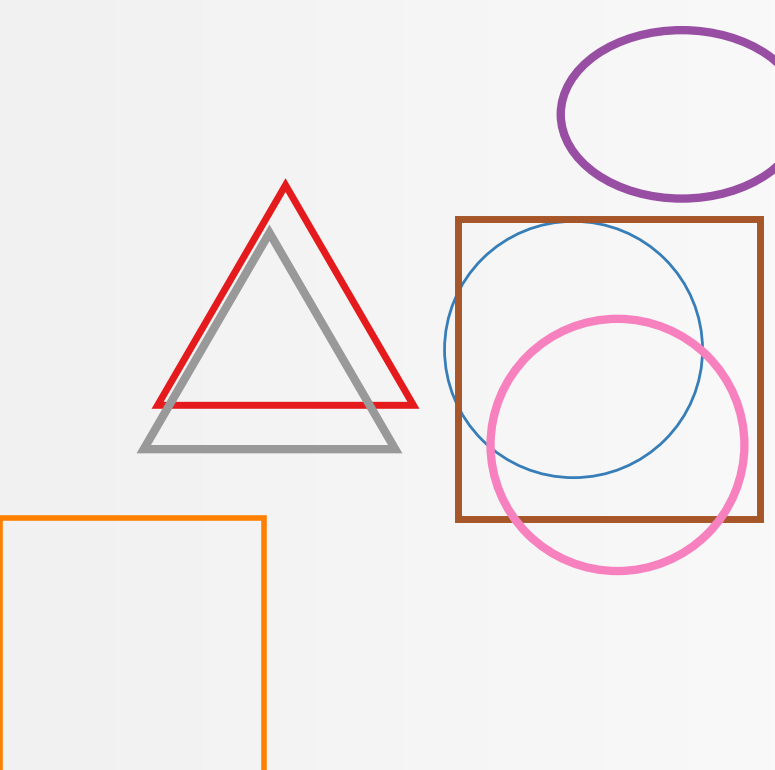[{"shape": "triangle", "thickness": 2.5, "radius": 0.95, "center": [0.368, 0.569]}, {"shape": "circle", "thickness": 1, "radius": 0.83, "center": [0.74, 0.546]}, {"shape": "oval", "thickness": 3, "radius": 0.78, "center": [0.88, 0.851]}, {"shape": "square", "thickness": 2, "radius": 0.85, "center": [0.17, 0.157]}, {"shape": "square", "thickness": 2.5, "radius": 0.97, "center": [0.785, 0.521]}, {"shape": "circle", "thickness": 3, "radius": 0.82, "center": [0.797, 0.422]}, {"shape": "triangle", "thickness": 3, "radius": 0.94, "center": [0.348, 0.51]}]